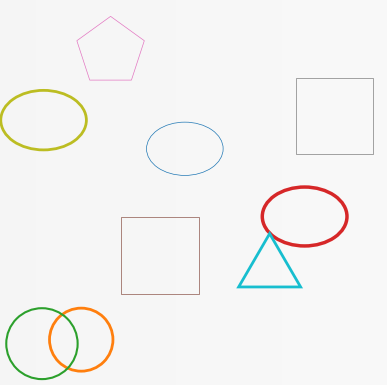[{"shape": "oval", "thickness": 0.5, "radius": 0.49, "center": [0.477, 0.614]}, {"shape": "circle", "thickness": 2, "radius": 0.41, "center": [0.21, 0.118]}, {"shape": "circle", "thickness": 1.5, "radius": 0.46, "center": [0.108, 0.107]}, {"shape": "oval", "thickness": 2.5, "radius": 0.55, "center": [0.786, 0.438]}, {"shape": "square", "thickness": 0.5, "radius": 0.5, "center": [0.413, 0.336]}, {"shape": "pentagon", "thickness": 0.5, "radius": 0.46, "center": [0.285, 0.866]}, {"shape": "square", "thickness": 0.5, "radius": 0.5, "center": [0.864, 0.699]}, {"shape": "oval", "thickness": 2, "radius": 0.55, "center": [0.112, 0.688]}, {"shape": "triangle", "thickness": 2, "radius": 0.46, "center": [0.696, 0.301]}]